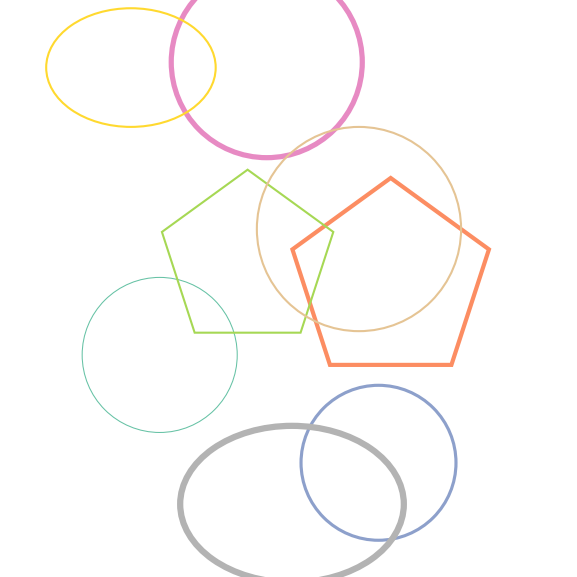[{"shape": "circle", "thickness": 0.5, "radius": 0.67, "center": [0.277, 0.385]}, {"shape": "pentagon", "thickness": 2, "radius": 0.89, "center": [0.677, 0.512]}, {"shape": "circle", "thickness": 1.5, "radius": 0.67, "center": [0.655, 0.198]}, {"shape": "circle", "thickness": 2.5, "radius": 0.83, "center": [0.462, 0.892]}, {"shape": "pentagon", "thickness": 1, "radius": 0.78, "center": [0.429, 0.549]}, {"shape": "oval", "thickness": 1, "radius": 0.73, "center": [0.227, 0.882]}, {"shape": "circle", "thickness": 1, "radius": 0.88, "center": [0.622, 0.603]}, {"shape": "oval", "thickness": 3, "radius": 0.97, "center": [0.506, 0.126]}]